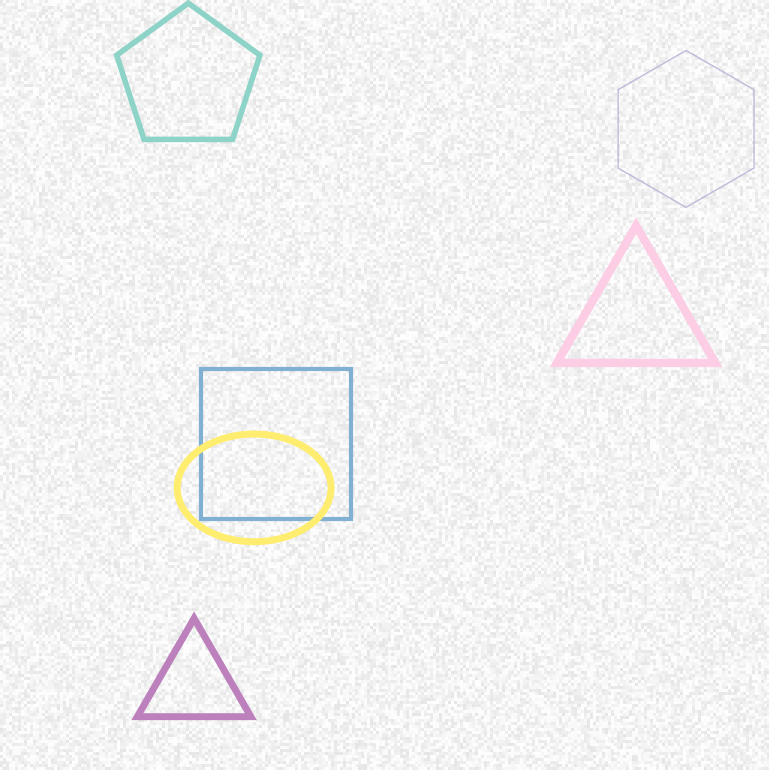[{"shape": "pentagon", "thickness": 2, "radius": 0.49, "center": [0.245, 0.898]}, {"shape": "hexagon", "thickness": 0.5, "radius": 0.51, "center": [0.891, 0.833]}, {"shape": "square", "thickness": 1.5, "radius": 0.49, "center": [0.358, 0.423]}, {"shape": "triangle", "thickness": 3, "radius": 0.59, "center": [0.826, 0.588]}, {"shape": "triangle", "thickness": 2.5, "radius": 0.43, "center": [0.252, 0.112]}, {"shape": "oval", "thickness": 2.5, "radius": 0.5, "center": [0.33, 0.366]}]